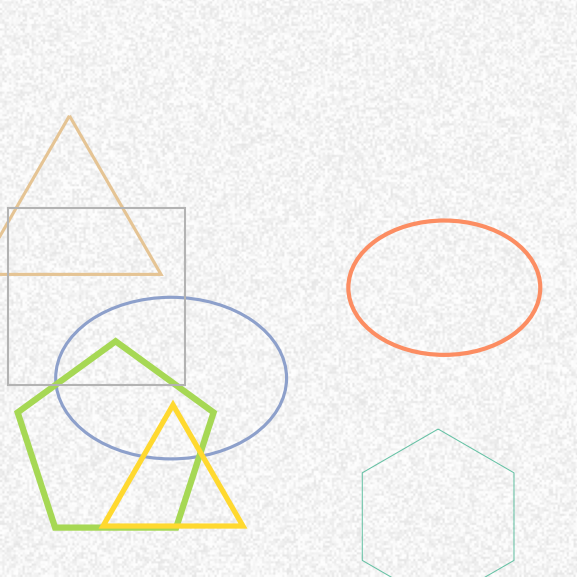[{"shape": "hexagon", "thickness": 0.5, "radius": 0.76, "center": [0.759, 0.105]}, {"shape": "oval", "thickness": 2, "radius": 0.83, "center": [0.769, 0.501]}, {"shape": "oval", "thickness": 1.5, "radius": 1.0, "center": [0.296, 0.344]}, {"shape": "pentagon", "thickness": 3, "radius": 0.89, "center": [0.2, 0.23]}, {"shape": "triangle", "thickness": 2.5, "radius": 0.7, "center": [0.3, 0.158]}, {"shape": "triangle", "thickness": 1.5, "radius": 0.92, "center": [0.12, 0.616]}, {"shape": "square", "thickness": 1, "radius": 0.77, "center": [0.168, 0.486]}]